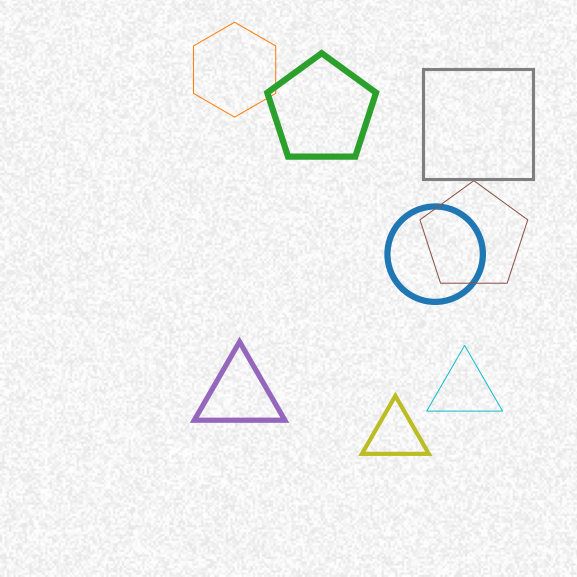[{"shape": "circle", "thickness": 3, "radius": 0.41, "center": [0.754, 0.559]}, {"shape": "hexagon", "thickness": 0.5, "radius": 0.41, "center": [0.406, 0.878]}, {"shape": "pentagon", "thickness": 3, "radius": 0.49, "center": [0.557, 0.808]}, {"shape": "triangle", "thickness": 2.5, "radius": 0.45, "center": [0.415, 0.317]}, {"shape": "pentagon", "thickness": 0.5, "radius": 0.49, "center": [0.821, 0.588]}, {"shape": "square", "thickness": 1.5, "radius": 0.48, "center": [0.828, 0.785]}, {"shape": "triangle", "thickness": 2, "radius": 0.33, "center": [0.685, 0.247]}, {"shape": "triangle", "thickness": 0.5, "radius": 0.38, "center": [0.805, 0.325]}]